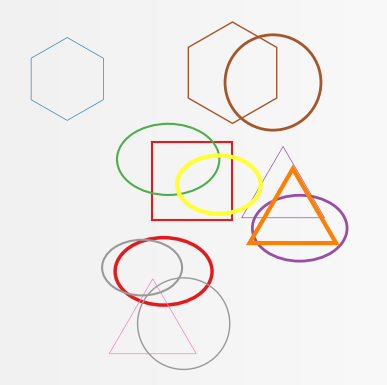[{"shape": "square", "thickness": 1.5, "radius": 0.51, "center": [0.495, 0.53]}, {"shape": "oval", "thickness": 2.5, "radius": 0.63, "center": [0.422, 0.295]}, {"shape": "hexagon", "thickness": 0.5, "radius": 0.54, "center": [0.174, 0.795]}, {"shape": "oval", "thickness": 1.5, "radius": 0.66, "center": [0.434, 0.586]}, {"shape": "triangle", "thickness": 0.5, "radius": 0.62, "center": [0.73, 0.496]}, {"shape": "oval", "thickness": 2, "radius": 0.61, "center": [0.773, 0.407]}, {"shape": "triangle", "thickness": 3, "radius": 0.64, "center": [0.756, 0.433]}, {"shape": "oval", "thickness": 3, "radius": 0.54, "center": [0.565, 0.52]}, {"shape": "circle", "thickness": 2, "radius": 0.62, "center": [0.704, 0.786]}, {"shape": "hexagon", "thickness": 1, "radius": 0.66, "center": [0.6, 0.811]}, {"shape": "triangle", "thickness": 0.5, "radius": 0.65, "center": [0.394, 0.146]}, {"shape": "oval", "thickness": 1.5, "radius": 0.52, "center": [0.367, 0.305]}, {"shape": "circle", "thickness": 1, "radius": 0.59, "center": [0.474, 0.159]}]